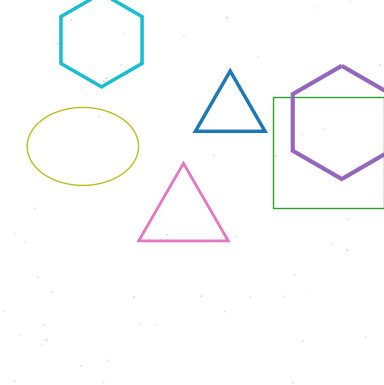[{"shape": "triangle", "thickness": 2.5, "radius": 0.52, "center": [0.598, 0.711]}, {"shape": "square", "thickness": 1, "radius": 0.72, "center": [0.853, 0.604]}, {"shape": "hexagon", "thickness": 3, "radius": 0.74, "center": [0.888, 0.682]}, {"shape": "triangle", "thickness": 2, "radius": 0.67, "center": [0.477, 0.441]}, {"shape": "oval", "thickness": 1, "radius": 0.72, "center": [0.215, 0.62]}, {"shape": "hexagon", "thickness": 2.5, "radius": 0.61, "center": [0.264, 0.896]}]